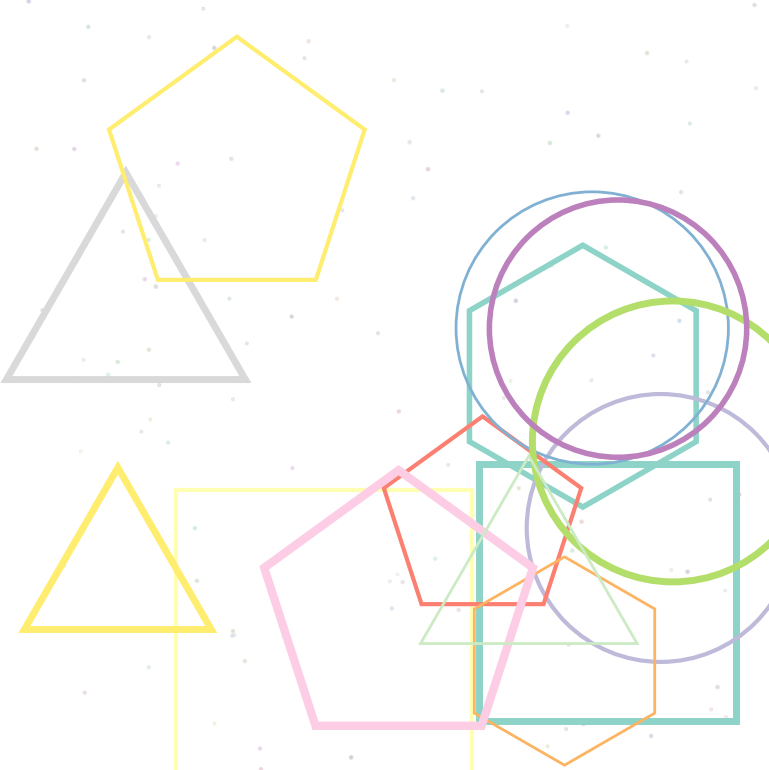[{"shape": "hexagon", "thickness": 2, "radius": 0.85, "center": [0.757, 0.511]}, {"shape": "square", "thickness": 2.5, "radius": 0.83, "center": [0.789, 0.23]}, {"shape": "square", "thickness": 1.5, "radius": 0.96, "center": [0.421, 0.171]}, {"shape": "circle", "thickness": 1.5, "radius": 0.87, "center": [0.858, 0.314]}, {"shape": "pentagon", "thickness": 1.5, "radius": 0.67, "center": [0.627, 0.324]}, {"shape": "circle", "thickness": 1, "radius": 0.88, "center": [0.769, 0.574]}, {"shape": "hexagon", "thickness": 1, "radius": 0.68, "center": [0.733, 0.142]}, {"shape": "circle", "thickness": 2.5, "radius": 0.91, "center": [0.874, 0.427]}, {"shape": "pentagon", "thickness": 3, "radius": 0.92, "center": [0.518, 0.206]}, {"shape": "triangle", "thickness": 2.5, "radius": 0.9, "center": [0.163, 0.597]}, {"shape": "circle", "thickness": 2, "radius": 0.84, "center": [0.803, 0.573]}, {"shape": "triangle", "thickness": 1, "radius": 0.81, "center": [0.687, 0.245]}, {"shape": "pentagon", "thickness": 1.5, "radius": 0.87, "center": [0.308, 0.778]}, {"shape": "triangle", "thickness": 2.5, "radius": 0.7, "center": [0.153, 0.253]}]